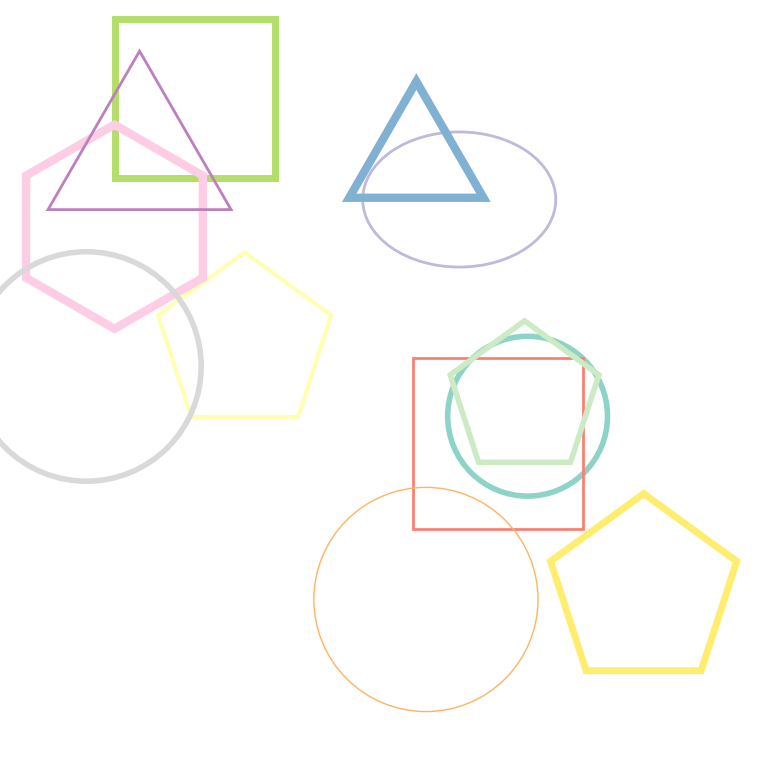[{"shape": "circle", "thickness": 2, "radius": 0.52, "center": [0.685, 0.46]}, {"shape": "pentagon", "thickness": 1.5, "radius": 0.59, "center": [0.318, 0.554]}, {"shape": "oval", "thickness": 1, "radius": 0.63, "center": [0.596, 0.741]}, {"shape": "square", "thickness": 1, "radius": 0.55, "center": [0.647, 0.424]}, {"shape": "triangle", "thickness": 3, "radius": 0.5, "center": [0.541, 0.793]}, {"shape": "circle", "thickness": 0.5, "radius": 0.73, "center": [0.553, 0.221]}, {"shape": "square", "thickness": 2.5, "radius": 0.52, "center": [0.253, 0.872]}, {"shape": "hexagon", "thickness": 3, "radius": 0.66, "center": [0.149, 0.706]}, {"shape": "circle", "thickness": 2, "radius": 0.75, "center": [0.112, 0.524]}, {"shape": "triangle", "thickness": 1, "radius": 0.69, "center": [0.181, 0.796]}, {"shape": "pentagon", "thickness": 2, "radius": 0.51, "center": [0.681, 0.482]}, {"shape": "pentagon", "thickness": 2.5, "radius": 0.64, "center": [0.836, 0.232]}]